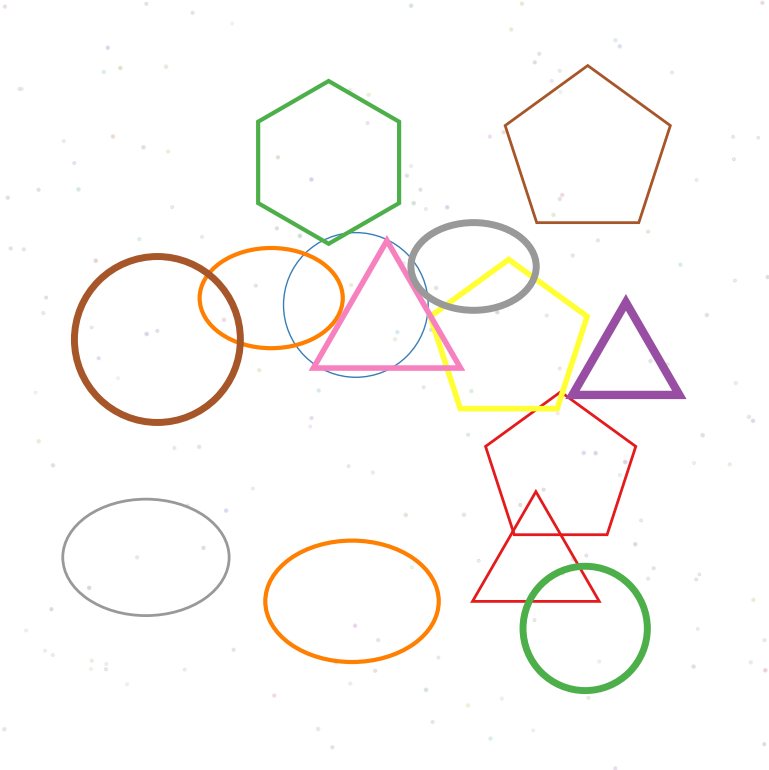[{"shape": "pentagon", "thickness": 1, "radius": 0.51, "center": [0.728, 0.389]}, {"shape": "triangle", "thickness": 1, "radius": 0.48, "center": [0.696, 0.266]}, {"shape": "circle", "thickness": 0.5, "radius": 0.47, "center": [0.462, 0.604]}, {"shape": "hexagon", "thickness": 1.5, "radius": 0.53, "center": [0.427, 0.789]}, {"shape": "circle", "thickness": 2.5, "radius": 0.4, "center": [0.76, 0.184]}, {"shape": "triangle", "thickness": 3, "radius": 0.4, "center": [0.813, 0.527]}, {"shape": "oval", "thickness": 1.5, "radius": 0.56, "center": [0.457, 0.219]}, {"shape": "oval", "thickness": 1.5, "radius": 0.46, "center": [0.352, 0.613]}, {"shape": "pentagon", "thickness": 2, "radius": 0.54, "center": [0.661, 0.556]}, {"shape": "circle", "thickness": 2.5, "radius": 0.54, "center": [0.204, 0.559]}, {"shape": "pentagon", "thickness": 1, "radius": 0.56, "center": [0.763, 0.802]}, {"shape": "triangle", "thickness": 2, "radius": 0.55, "center": [0.503, 0.577]}, {"shape": "oval", "thickness": 1, "radius": 0.54, "center": [0.19, 0.276]}, {"shape": "oval", "thickness": 2.5, "radius": 0.41, "center": [0.615, 0.654]}]